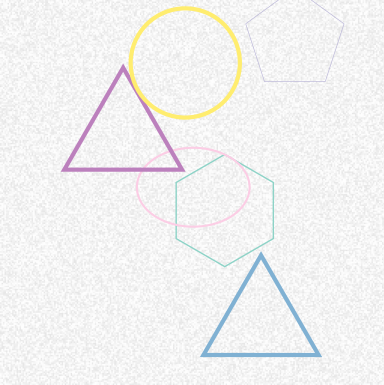[{"shape": "hexagon", "thickness": 1, "radius": 0.73, "center": [0.584, 0.453]}, {"shape": "pentagon", "thickness": 0.5, "radius": 0.67, "center": [0.766, 0.897]}, {"shape": "triangle", "thickness": 3, "radius": 0.86, "center": [0.678, 0.164]}, {"shape": "oval", "thickness": 1.5, "radius": 0.73, "center": [0.502, 0.514]}, {"shape": "triangle", "thickness": 3, "radius": 0.88, "center": [0.32, 0.648]}, {"shape": "circle", "thickness": 3, "radius": 0.71, "center": [0.481, 0.836]}]